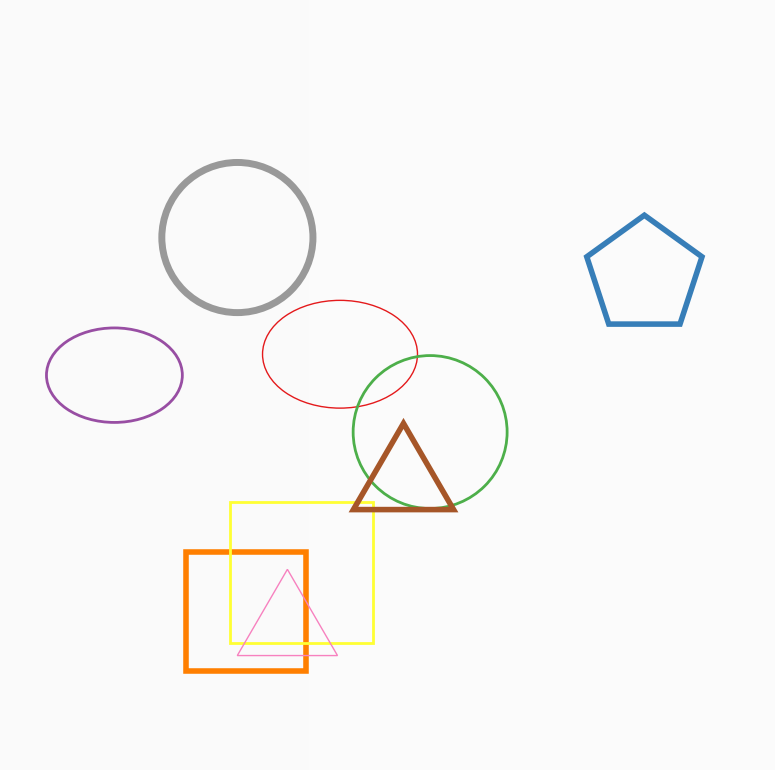[{"shape": "oval", "thickness": 0.5, "radius": 0.5, "center": [0.439, 0.54]}, {"shape": "pentagon", "thickness": 2, "radius": 0.39, "center": [0.831, 0.642]}, {"shape": "circle", "thickness": 1, "radius": 0.5, "center": [0.555, 0.439]}, {"shape": "oval", "thickness": 1, "radius": 0.44, "center": [0.148, 0.513]}, {"shape": "square", "thickness": 2, "radius": 0.39, "center": [0.318, 0.206]}, {"shape": "square", "thickness": 1, "radius": 0.46, "center": [0.389, 0.256]}, {"shape": "triangle", "thickness": 2, "radius": 0.37, "center": [0.521, 0.375]}, {"shape": "triangle", "thickness": 0.5, "radius": 0.37, "center": [0.371, 0.186]}, {"shape": "circle", "thickness": 2.5, "radius": 0.49, "center": [0.306, 0.692]}]